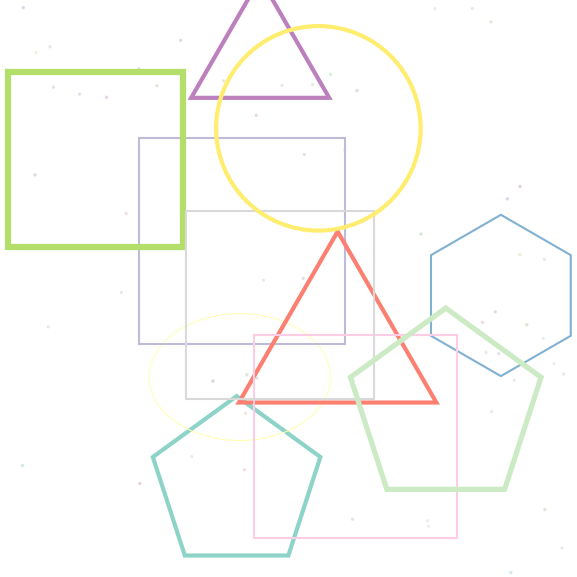[{"shape": "pentagon", "thickness": 2, "radius": 0.76, "center": [0.41, 0.161]}, {"shape": "oval", "thickness": 0.5, "radius": 0.78, "center": [0.415, 0.346]}, {"shape": "square", "thickness": 1, "radius": 0.89, "center": [0.419, 0.582]}, {"shape": "triangle", "thickness": 2, "radius": 0.99, "center": [0.585, 0.401]}, {"shape": "hexagon", "thickness": 1, "radius": 0.7, "center": [0.867, 0.488]}, {"shape": "square", "thickness": 3, "radius": 0.76, "center": [0.166, 0.723]}, {"shape": "square", "thickness": 1, "radius": 0.88, "center": [0.615, 0.244]}, {"shape": "square", "thickness": 1, "radius": 0.81, "center": [0.485, 0.471]}, {"shape": "triangle", "thickness": 2, "radius": 0.69, "center": [0.451, 0.899]}, {"shape": "pentagon", "thickness": 2.5, "radius": 0.87, "center": [0.772, 0.292]}, {"shape": "circle", "thickness": 2, "radius": 0.89, "center": [0.551, 0.777]}]